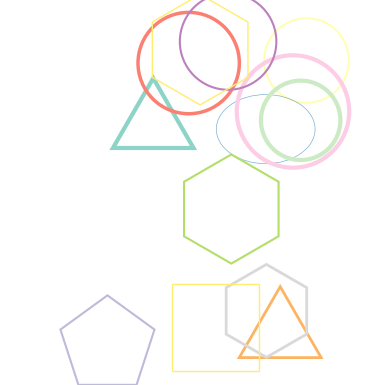[{"shape": "triangle", "thickness": 3, "radius": 0.6, "center": [0.398, 0.676]}, {"shape": "circle", "thickness": 1.5, "radius": 0.55, "center": [0.796, 0.843]}, {"shape": "pentagon", "thickness": 1.5, "radius": 0.64, "center": [0.279, 0.104]}, {"shape": "circle", "thickness": 2.5, "radius": 0.66, "center": [0.49, 0.836]}, {"shape": "oval", "thickness": 0.5, "radius": 0.64, "center": [0.69, 0.665]}, {"shape": "triangle", "thickness": 2, "radius": 0.61, "center": [0.728, 0.133]}, {"shape": "hexagon", "thickness": 1.5, "radius": 0.71, "center": [0.601, 0.457]}, {"shape": "circle", "thickness": 3, "radius": 0.73, "center": [0.761, 0.71]}, {"shape": "hexagon", "thickness": 2, "radius": 0.6, "center": [0.692, 0.193]}, {"shape": "circle", "thickness": 1.5, "radius": 0.63, "center": [0.592, 0.892]}, {"shape": "circle", "thickness": 3, "radius": 0.52, "center": [0.781, 0.687]}, {"shape": "hexagon", "thickness": 1, "radius": 0.72, "center": [0.52, 0.871]}, {"shape": "square", "thickness": 1, "radius": 0.57, "center": [0.559, 0.15]}]